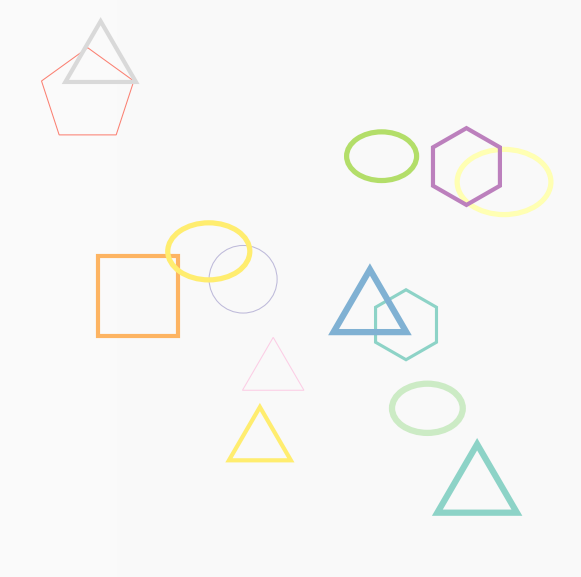[{"shape": "hexagon", "thickness": 1.5, "radius": 0.3, "center": [0.699, 0.437]}, {"shape": "triangle", "thickness": 3, "radius": 0.4, "center": [0.821, 0.151]}, {"shape": "oval", "thickness": 2.5, "radius": 0.4, "center": [0.867, 0.684]}, {"shape": "circle", "thickness": 0.5, "radius": 0.29, "center": [0.418, 0.516]}, {"shape": "pentagon", "thickness": 0.5, "radius": 0.42, "center": [0.151, 0.833]}, {"shape": "triangle", "thickness": 3, "radius": 0.36, "center": [0.636, 0.46]}, {"shape": "square", "thickness": 2, "radius": 0.34, "center": [0.237, 0.486]}, {"shape": "oval", "thickness": 2.5, "radius": 0.3, "center": [0.657, 0.729]}, {"shape": "triangle", "thickness": 0.5, "radius": 0.31, "center": [0.47, 0.354]}, {"shape": "triangle", "thickness": 2, "radius": 0.35, "center": [0.173, 0.892]}, {"shape": "hexagon", "thickness": 2, "radius": 0.33, "center": [0.802, 0.711]}, {"shape": "oval", "thickness": 3, "radius": 0.3, "center": [0.735, 0.292]}, {"shape": "oval", "thickness": 2.5, "radius": 0.35, "center": [0.359, 0.564]}, {"shape": "triangle", "thickness": 2, "radius": 0.31, "center": [0.447, 0.233]}]